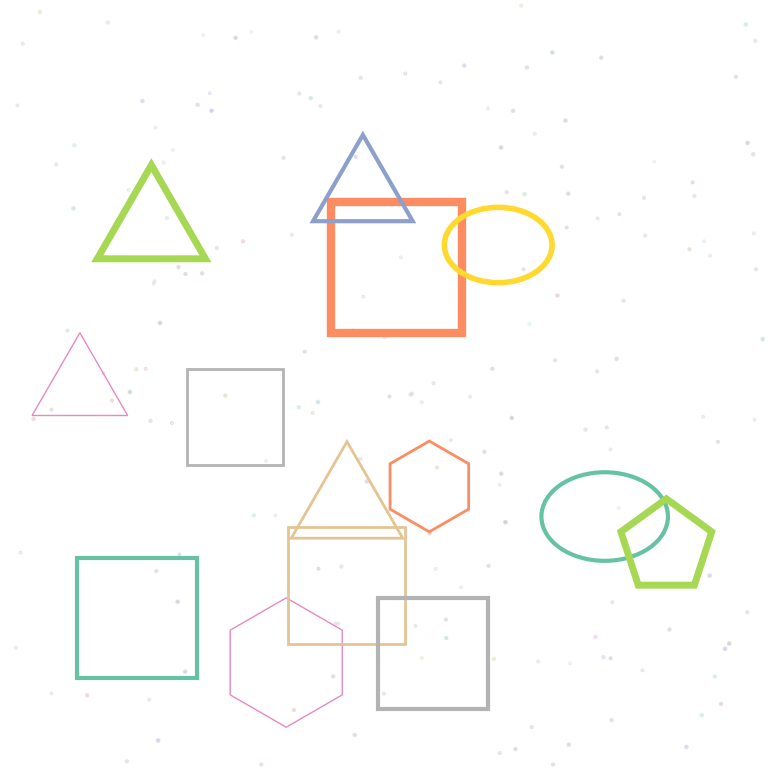[{"shape": "square", "thickness": 1.5, "radius": 0.39, "center": [0.178, 0.198]}, {"shape": "oval", "thickness": 1.5, "radius": 0.41, "center": [0.785, 0.329]}, {"shape": "square", "thickness": 3, "radius": 0.43, "center": [0.515, 0.653]}, {"shape": "hexagon", "thickness": 1, "radius": 0.29, "center": [0.558, 0.368]}, {"shape": "triangle", "thickness": 1.5, "radius": 0.37, "center": [0.471, 0.75]}, {"shape": "triangle", "thickness": 0.5, "radius": 0.36, "center": [0.104, 0.496]}, {"shape": "hexagon", "thickness": 0.5, "radius": 0.42, "center": [0.372, 0.14]}, {"shape": "triangle", "thickness": 2.5, "radius": 0.41, "center": [0.197, 0.704]}, {"shape": "pentagon", "thickness": 2.5, "radius": 0.31, "center": [0.865, 0.29]}, {"shape": "oval", "thickness": 2, "radius": 0.35, "center": [0.647, 0.682]}, {"shape": "square", "thickness": 1, "radius": 0.38, "center": [0.45, 0.239]}, {"shape": "triangle", "thickness": 1, "radius": 0.42, "center": [0.451, 0.343]}, {"shape": "square", "thickness": 1.5, "radius": 0.36, "center": [0.562, 0.151]}, {"shape": "square", "thickness": 1, "radius": 0.31, "center": [0.305, 0.458]}]